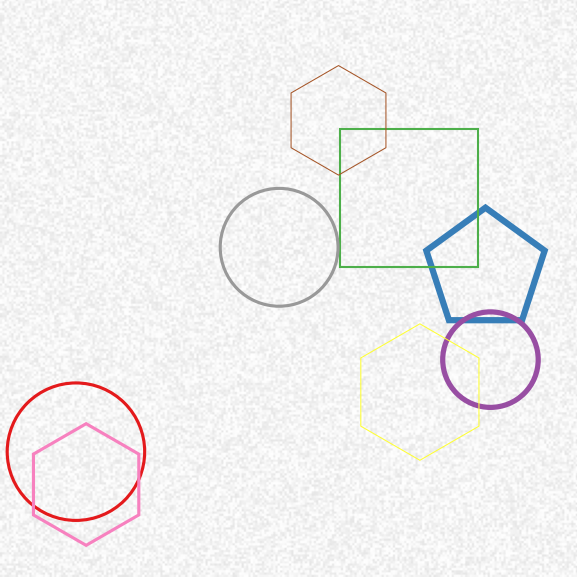[{"shape": "circle", "thickness": 1.5, "radius": 0.6, "center": [0.131, 0.217]}, {"shape": "pentagon", "thickness": 3, "radius": 0.54, "center": [0.841, 0.532]}, {"shape": "square", "thickness": 1, "radius": 0.6, "center": [0.708, 0.657]}, {"shape": "circle", "thickness": 2.5, "radius": 0.41, "center": [0.849, 0.376]}, {"shape": "hexagon", "thickness": 0.5, "radius": 0.59, "center": [0.727, 0.32]}, {"shape": "hexagon", "thickness": 0.5, "radius": 0.47, "center": [0.586, 0.791]}, {"shape": "hexagon", "thickness": 1.5, "radius": 0.53, "center": [0.149, 0.16]}, {"shape": "circle", "thickness": 1.5, "radius": 0.51, "center": [0.483, 0.571]}]